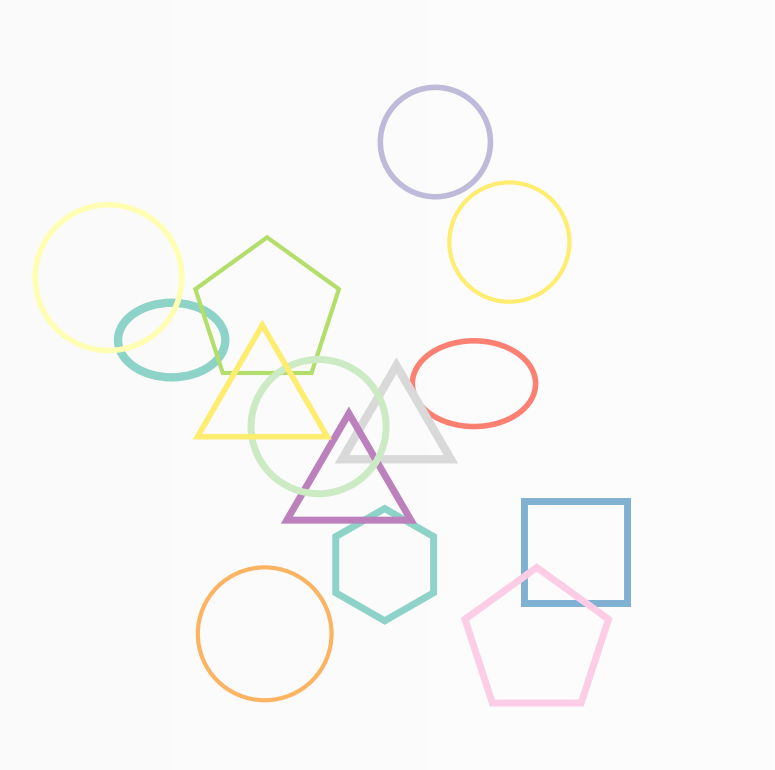[{"shape": "hexagon", "thickness": 2.5, "radius": 0.36, "center": [0.496, 0.267]}, {"shape": "oval", "thickness": 3, "radius": 0.35, "center": [0.221, 0.558]}, {"shape": "circle", "thickness": 2, "radius": 0.47, "center": [0.14, 0.639]}, {"shape": "circle", "thickness": 2, "radius": 0.36, "center": [0.562, 0.816]}, {"shape": "oval", "thickness": 2, "radius": 0.4, "center": [0.612, 0.502]}, {"shape": "square", "thickness": 2.5, "radius": 0.33, "center": [0.743, 0.283]}, {"shape": "circle", "thickness": 1.5, "radius": 0.43, "center": [0.342, 0.177]}, {"shape": "pentagon", "thickness": 1.5, "radius": 0.49, "center": [0.345, 0.594]}, {"shape": "pentagon", "thickness": 2.5, "radius": 0.49, "center": [0.693, 0.166]}, {"shape": "triangle", "thickness": 3, "radius": 0.41, "center": [0.512, 0.444]}, {"shape": "triangle", "thickness": 2.5, "radius": 0.46, "center": [0.45, 0.371]}, {"shape": "circle", "thickness": 2.5, "radius": 0.44, "center": [0.411, 0.446]}, {"shape": "circle", "thickness": 1.5, "radius": 0.39, "center": [0.657, 0.686]}, {"shape": "triangle", "thickness": 2, "radius": 0.48, "center": [0.339, 0.481]}]